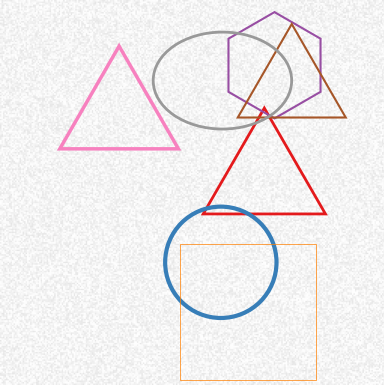[{"shape": "triangle", "thickness": 2, "radius": 0.92, "center": [0.687, 0.536]}, {"shape": "circle", "thickness": 3, "radius": 0.72, "center": [0.574, 0.319]}, {"shape": "hexagon", "thickness": 1.5, "radius": 0.69, "center": [0.713, 0.83]}, {"shape": "square", "thickness": 0.5, "radius": 0.88, "center": [0.644, 0.189]}, {"shape": "triangle", "thickness": 1.5, "radius": 0.81, "center": [0.758, 0.776]}, {"shape": "triangle", "thickness": 2.5, "radius": 0.89, "center": [0.309, 0.702]}, {"shape": "oval", "thickness": 2, "radius": 0.9, "center": [0.578, 0.791]}]